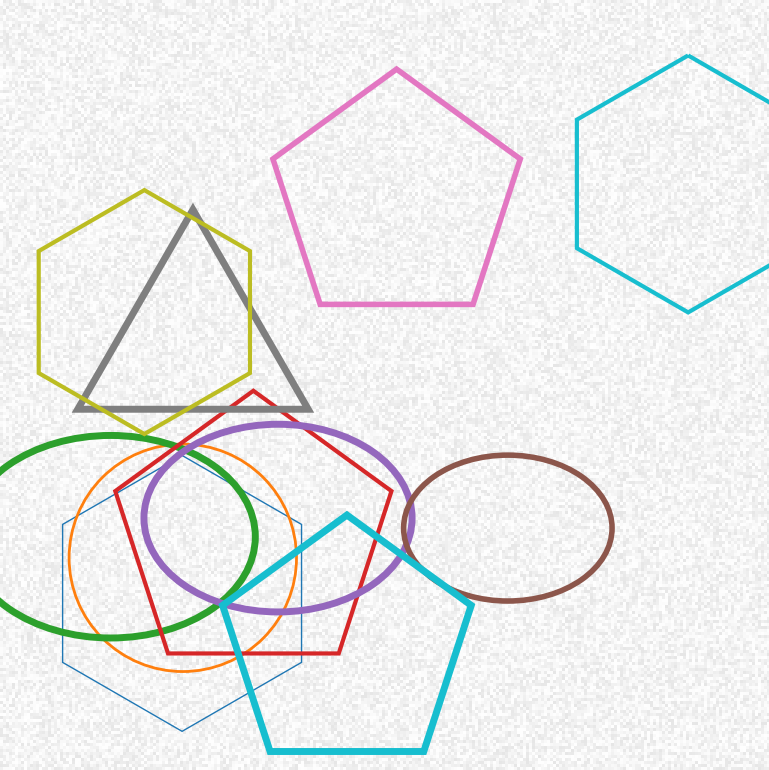[{"shape": "hexagon", "thickness": 0.5, "radius": 0.9, "center": [0.236, 0.229]}, {"shape": "circle", "thickness": 1, "radius": 0.74, "center": [0.237, 0.276]}, {"shape": "oval", "thickness": 2.5, "radius": 0.94, "center": [0.144, 0.303]}, {"shape": "pentagon", "thickness": 1.5, "radius": 0.94, "center": [0.329, 0.304]}, {"shape": "oval", "thickness": 2.5, "radius": 0.87, "center": [0.361, 0.327]}, {"shape": "oval", "thickness": 2, "radius": 0.68, "center": [0.66, 0.314]}, {"shape": "pentagon", "thickness": 2, "radius": 0.84, "center": [0.515, 0.741]}, {"shape": "triangle", "thickness": 2.5, "radius": 0.86, "center": [0.251, 0.555]}, {"shape": "hexagon", "thickness": 1.5, "radius": 0.79, "center": [0.187, 0.595]}, {"shape": "hexagon", "thickness": 1.5, "radius": 0.83, "center": [0.894, 0.761]}, {"shape": "pentagon", "thickness": 2.5, "radius": 0.85, "center": [0.451, 0.161]}]